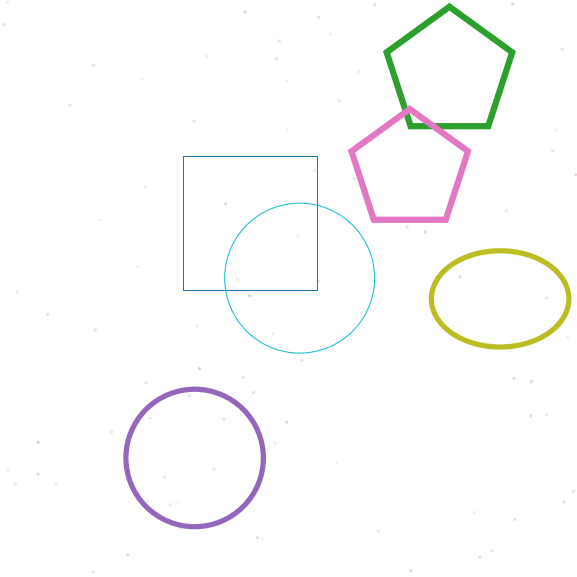[{"shape": "square", "thickness": 0.5, "radius": 0.58, "center": [0.433, 0.612]}, {"shape": "pentagon", "thickness": 3, "radius": 0.57, "center": [0.778, 0.873]}, {"shape": "circle", "thickness": 2.5, "radius": 0.6, "center": [0.337, 0.206]}, {"shape": "pentagon", "thickness": 3, "radius": 0.53, "center": [0.71, 0.704]}, {"shape": "oval", "thickness": 2.5, "radius": 0.6, "center": [0.866, 0.482]}, {"shape": "circle", "thickness": 0.5, "radius": 0.65, "center": [0.519, 0.518]}]